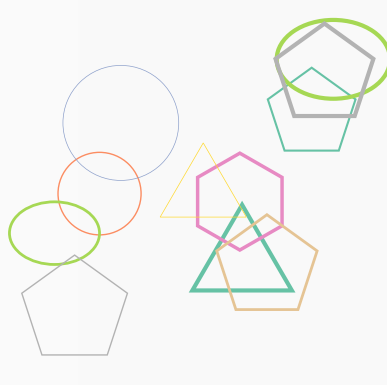[{"shape": "pentagon", "thickness": 1.5, "radius": 0.6, "center": [0.804, 0.705]}, {"shape": "triangle", "thickness": 3, "radius": 0.74, "center": [0.625, 0.32]}, {"shape": "circle", "thickness": 1, "radius": 0.54, "center": [0.257, 0.497]}, {"shape": "circle", "thickness": 0.5, "radius": 0.75, "center": [0.312, 0.681]}, {"shape": "hexagon", "thickness": 2.5, "radius": 0.63, "center": [0.619, 0.476]}, {"shape": "oval", "thickness": 2, "radius": 0.58, "center": [0.141, 0.394]}, {"shape": "oval", "thickness": 3, "radius": 0.73, "center": [0.86, 0.846]}, {"shape": "triangle", "thickness": 0.5, "radius": 0.64, "center": [0.524, 0.5]}, {"shape": "pentagon", "thickness": 2, "radius": 0.68, "center": [0.689, 0.306]}, {"shape": "pentagon", "thickness": 3, "radius": 0.66, "center": [0.837, 0.806]}, {"shape": "pentagon", "thickness": 1, "radius": 0.72, "center": [0.193, 0.194]}]